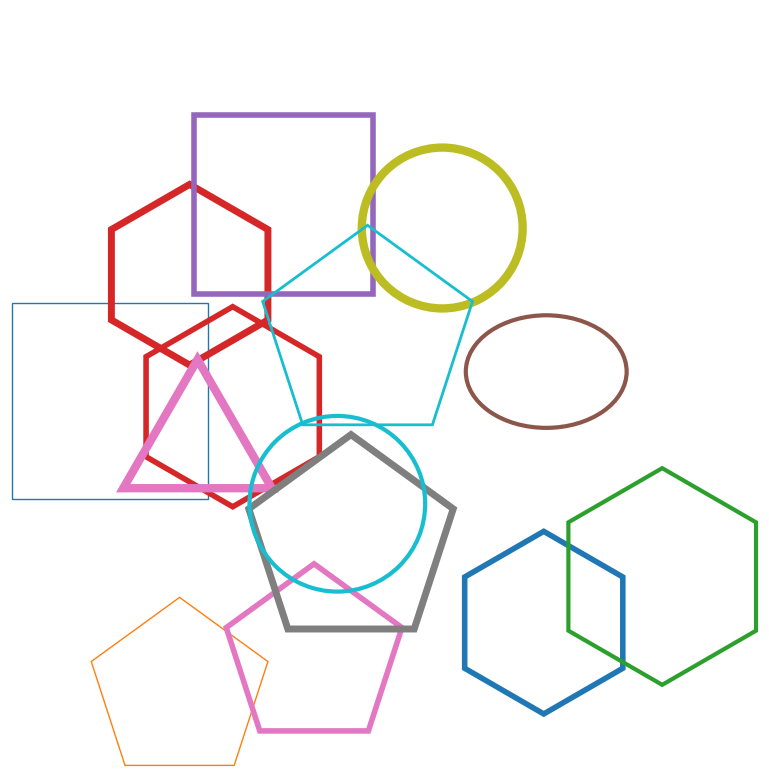[{"shape": "hexagon", "thickness": 2, "radius": 0.59, "center": [0.706, 0.191]}, {"shape": "square", "thickness": 0.5, "radius": 0.64, "center": [0.142, 0.479]}, {"shape": "pentagon", "thickness": 0.5, "radius": 0.6, "center": [0.233, 0.104]}, {"shape": "hexagon", "thickness": 1.5, "radius": 0.7, "center": [0.86, 0.251]}, {"shape": "hexagon", "thickness": 2, "radius": 0.65, "center": [0.302, 0.472]}, {"shape": "hexagon", "thickness": 2.5, "radius": 0.59, "center": [0.246, 0.643]}, {"shape": "square", "thickness": 2, "radius": 0.58, "center": [0.368, 0.735]}, {"shape": "oval", "thickness": 1.5, "radius": 0.52, "center": [0.709, 0.517]}, {"shape": "triangle", "thickness": 3, "radius": 0.56, "center": [0.257, 0.422]}, {"shape": "pentagon", "thickness": 2, "radius": 0.6, "center": [0.408, 0.148]}, {"shape": "pentagon", "thickness": 2.5, "radius": 0.7, "center": [0.456, 0.296]}, {"shape": "circle", "thickness": 3, "radius": 0.52, "center": [0.574, 0.704]}, {"shape": "circle", "thickness": 1.5, "radius": 0.57, "center": [0.438, 0.346]}, {"shape": "pentagon", "thickness": 1, "radius": 0.72, "center": [0.477, 0.564]}]